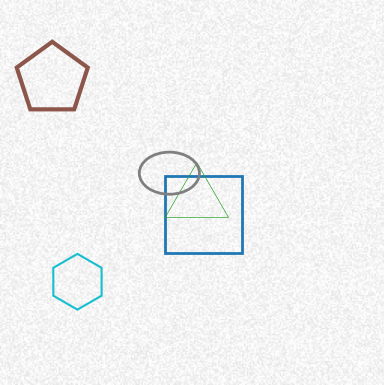[{"shape": "square", "thickness": 2, "radius": 0.5, "center": [0.529, 0.444]}, {"shape": "triangle", "thickness": 0.5, "radius": 0.48, "center": [0.511, 0.483]}, {"shape": "pentagon", "thickness": 3, "radius": 0.48, "center": [0.136, 0.794]}, {"shape": "oval", "thickness": 2, "radius": 0.39, "center": [0.44, 0.55]}, {"shape": "hexagon", "thickness": 1.5, "radius": 0.36, "center": [0.201, 0.268]}]